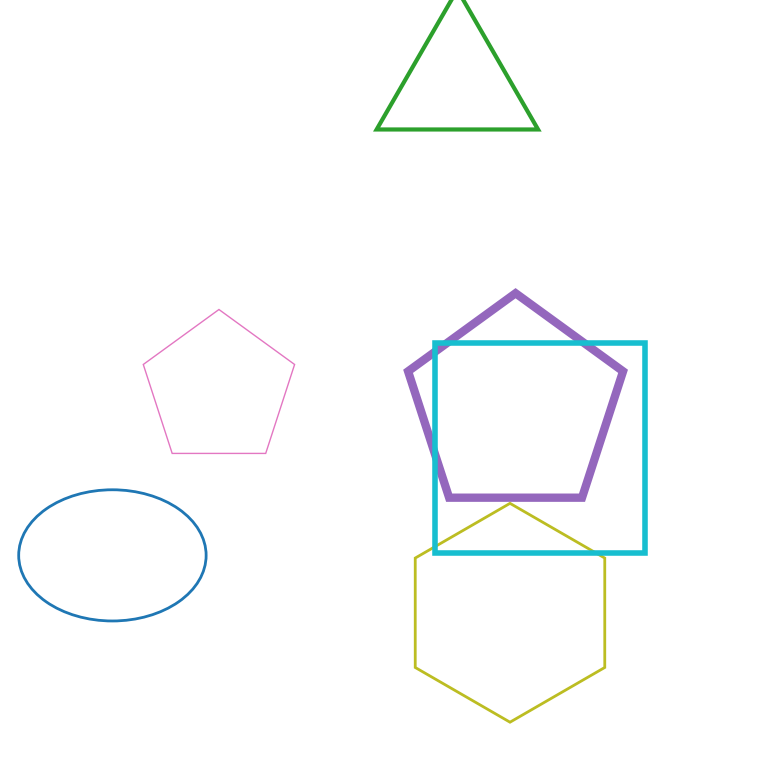[{"shape": "oval", "thickness": 1, "radius": 0.61, "center": [0.146, 0.279]}, {"shape": "triangle", "thickness": 1.5, "radius": 0.61, "center": [0.594, 0.892]}, {"shape": "pentagon", "thickness": 3, "radius": 0.73, "center": [0.67, 0.472]}, {"shape": "pentagon", "thickness": 0.5, "radius": 0.52, "center": [0.284, 0.495]}, {"shape": "hexagon", "thickness": 1, "radius": 0.71, "center": [0.662, 0.204]}, {"shape": "square", "thickness": 2, "radius": 0.68, "center": [0.701, 0.419]}]